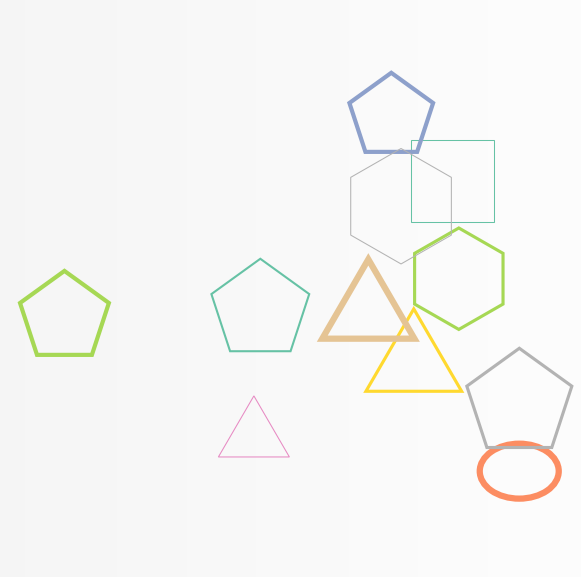[{"shape": "pentagon", "thickness": 1, "radius": 0.44, "center": [0.448, 0.463]}, {"shape": "square", "thickness": 0.5, "radius": 0.36, "center": [0.778, 0.686]}, {"shape": "oval", "thickness": 3, "radius": 0.34, "center": [0.893, 0.183]}, {"shape": "pentagon", "thickness": 2, "radius": 0.38, "center": [0.673, 0.797]}, {"shape": "triangle", "thickness": 0.5, "radius": 0.35, "center": [0.437, 0.243]}, {"shape": "hexagon", "thickness": 1.5, "radius": 0.44, "center": [0.789, 0.517]}, {"shape": "pentagon", "thickness": 2, "radius": 0.4, "center": [0.111, 0.45]}, {"shape": "triangle", "thickness": 1.5, "radius": 0.48, "center": [0.712, 0.369]}, {"shape": "triangle", "thickness": 3, "radius": 0.46, "center": [0.634, 0.458]}, {"shape": "pentagon", "thickness": 1.5, "radius": 0.47, "center": [0.893, 0.301]}, {"shape": "hexagon", "thickness": 0.5, "radius": 0.5, "center": [0.69, 0.642]}]